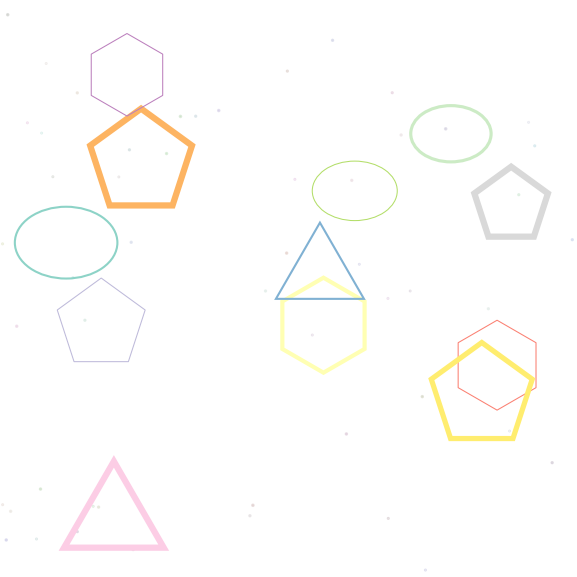[{"shape": "oval", "thickness": 1, "radius": 0.44, "center": [0.114, 0.579]}, {"shape": "hexagon", "thickness": 2, "radius": 0.41, "center": [0.56, 0.436]}, {"shape": "pentagon", "thickness": 0.5, "radius": 0.4, "center": [0.175, 0.438]}, {"shape": "hexagon", "thickness": 0.5, "radius": 0.39, "center": [0.861, 0.367]}, {"shape": "triangle", "thickness": 1, "radius": 0.44, "center": [0.554, 0.526]}, {"shape": "pentagon", "thickness": 3, "radius": 0.46, "center": [0.244, 0.718]}, {"shape": "oval", "thickness": 0.5, "radius": 0.37, "center": [0.614, 0.669]}, {"shape": "triangle", "thickness": 3, "radius": 0.5, "center": [0.197, 0.101]}, {"shape": "pentagon", "thickness": 3, "radius": 0.33, "center": [0.885, 0.644]}, {"shape": "hexagon", "thickness": 0.5, "radius": 0.36, "center": [0.22, 0.87]}, {"shape": "oval", "thickness": 1.5, "radius": 0.35, "center": [0.781, 0.768]}, {"shape": "pentagon", "thickness": 2.5, "radius": 0.46, "center": [0.834, 0.314]}]